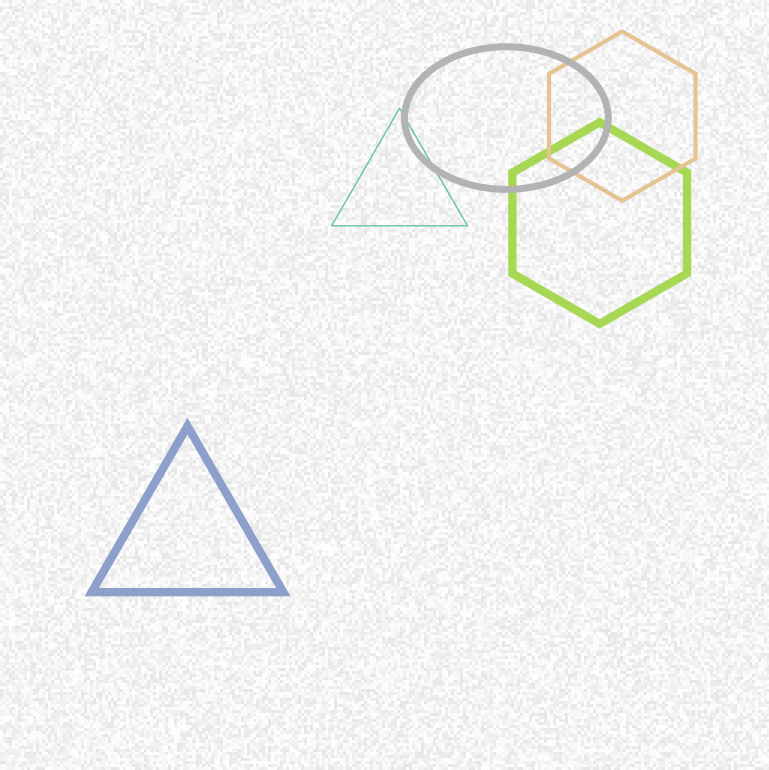[{"shape": "triangle", "thickness": 0.5, "radius": 0.51, "center": [0.519, 0.758]}, {"shape": "triangle", "thickness": 3, "radius": 0.72, "center": [0.243, 0.303]}, {"shape": "hexagon", "thickness": 3, "radius": 0.65, "center": [0.779, 0.71]}, {"shape": "hexagon", "thickness": 1.5, "radius": 0.55, "center": [0.808, 0.849]}, {"shape": "oval", "thickness": 2.5, "radius": 0.66, "center": [0.658, 0.847]}]